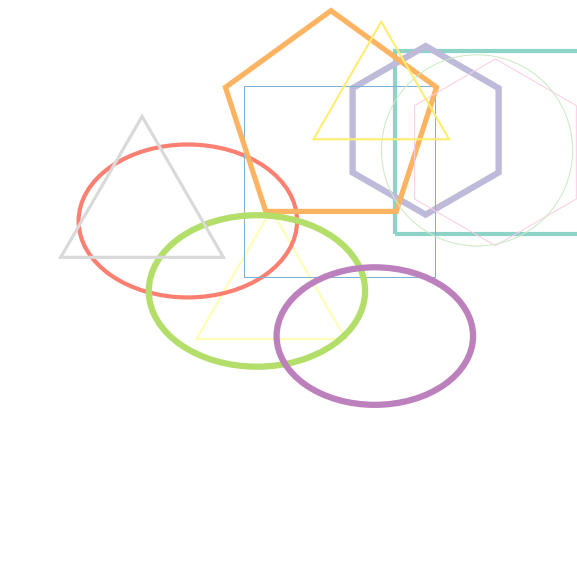[{"shape": "square", "thickness": 2, "radius": 0.8, "center": [0.843, 0.753]}, {"shape": "triangle", "thickness": 1, "radius": 0.75, "center": [0.469, 0.487]}, {"shape": "hexagon", "thickness": 3, "radius": 0.73, "center": [0.737, 0.773]}, {"shape": "oval", "thickness": 2, "radius": 0.95, "center": [0.325, 0.617]}, {"shape": "square", "thickness": 0.5, "radius": 0.83, "center": [0.588, 0.685]}, {"shape": "pentagon", "thickness": 2.5, "radius": 0.96, "center": [0.573, 0.789]}, {"shape": "oval", "thickness": 3, "radius": 0.94, "center": [0.445, 0.495]}, {"shape": "hexagon", "thickness": 0.5, "radius": 0.81, "center": [0.858, 0.735]}, {"shape": "triangle", "thickness": 1.5, "radius": 0.81, "center": [0.246, 0.635]}, {"shape": "oval", "thickness": 3, "radius": 0.85, "center": [0.649, 0.417]}, {"shape": "circle", "thickness": 0.5, "radius": 0.83, "center": [0.826, 0.739]}, {"shape": "triangle", "thickness": 1, "radius": 0.68, "center": [0.66, 0.826]}]